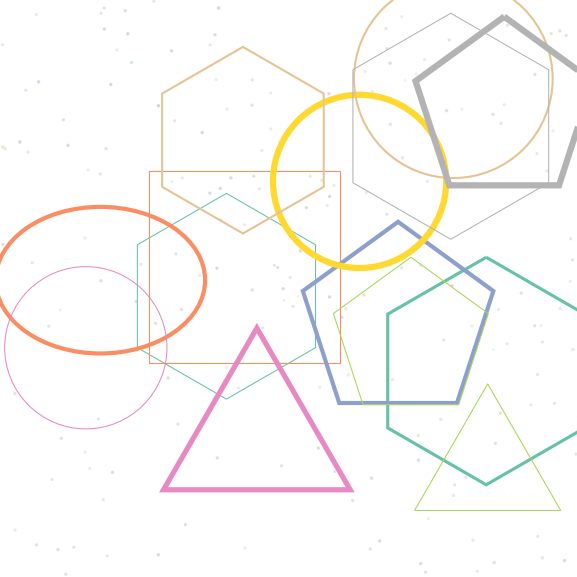[{"shape": "hexagon", "thickness": 0.5, "radius": 0.89, "center": [0.392, 0.486]}, {"shape": "hexagon", "thickness": 1.5, "radius": 0.98, "center": [0.842, 0.357]}, {"shape": "square", "thickness": 0.5, "radius": 0.83, "center": [0.423, 0.537]}, {"shape": "oval", "thickness": 2, "radius": 0.91, "center": [0.174, 0.514]}, {"shape": "pentagon", "thickness": 2, "radius": 0.87, "center": [0.689, 0.442]}, {"shape": "circle", "thickness": 0.5, "radius": 0.7, "center": [0.149, 0.397]}, {"shape": "triangle", "thickness": 2.5, "radius": 0.93, "center": [0.445, 0.244]}, {"shape": "triangle", "thickness": 0.5, "radius": 0.73, "center": [0.844, 0.188]}, {"shape": "pentagon", "thickness": 0.5, "radius": 0.71, "center": [0.711, 0.413]}, {"shape": "circle", "thickness": 3, "radius": 0.75, "center": [0.623, 0.685]}, {"shape": "circle", "thickness": 1, "radius": 0.86, "center": [0.785, 0.863]}, {"shape": "hexagon", "thickness": 1, "radius": 0.81, "center": [0.421, 0.756]}, {"shape": "pentagon", "thickness": 3, "radius": 0.81, "center": [0.873, 0.809]}, {"shape": "hexagon", "thickness": 0.5, "radius": 0.98, "center": [0.781, 0.781]}]